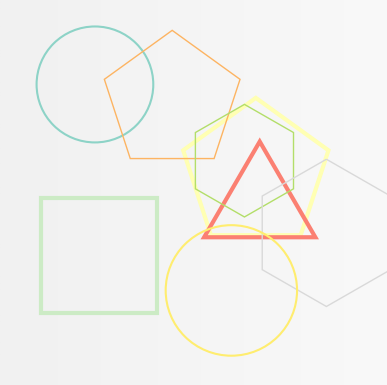[{"shape": "circle", "thickness": 1.5, "radius": 0.75, "center": [0.245, 0.781]}, {"shape": "pentagon", "thickness": 3, "radius": 0.99, "center": [0.66, 0.549]}, {"shape": "triangle", "thickness": 3, "radius": 0.83, "center": [0.67, 0.467]}, {"shape": "pentagon", "thickness": 1, "radius": 0.92, "center": [0.444, 0.737]}, {"shape": "hexagon", "thickness": 1, "radius": 0.73, "center": [0.631, 0.583]}, {"shape": "hexagon", "thickness": 1, "radius": 0.96, "center": [0.842, 0.395]}, {"shape": "square", "thickness": 3, "radius": 0.75, "center": [0.255, 0.337]}, {"shape": "circle", "thickness": 1.5, "radius": 0.85, "center": [0.597, 0.246]}]